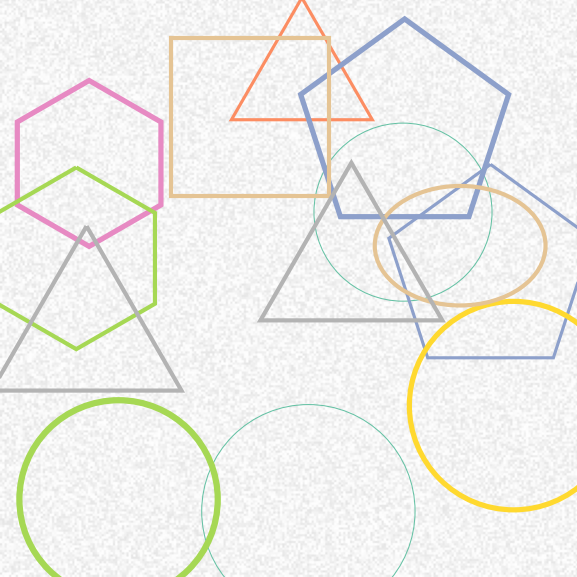[{"shape": "circle", "thickness": 0.5, "radius": 0.77, "center": [0.698, 0.632]}, {"shape": "circle", "thickness": 0.5, "radius": 0.92, "center": [0.534, 0.114]}, {"shape": "triangle", "thickness": 1.5, "radius": 0.7, "center": [0.523, 0.862]}, {"shape": "pentagon", "thickness": 1.5, "radius": 0.93, "center": [0.849, 0.529]}, {"shape": "pentagon", "thickness": 2.5, "radius": 0.95, "center": [0.701, 0.777]}, {"shape": "hexagon", "thickness": 2.5, "radius": 0.72, "center": [0.154, 0.716]}, {"shape": "circle", "thickness": 3, "radius": 0.86, "center": [0.205, 0.134]}, {"shape": "hexagon", "thickness": 2, "radius": 0.79, "center": [0.132, 0.552]}, {"shape": "circle", "thickness": 2.5, "radius": 0.9, "center": [0.889, 0.297]}, {"shape": "oval", "thickness": 2, "radius": 0.74, "center": [0.797, 0.574]}, {"shape": "square", "thickness": 2, "radius": 0.68, "center": [0.434, 0.797]}, {"shape": "triangle", "thickness": 2, "radius": 0.91, "center": [0.608, 0.535]}, {"shape": "triangle", "thickness": 2, "radius": 0.95, "center": [0.15, 0.418]}]